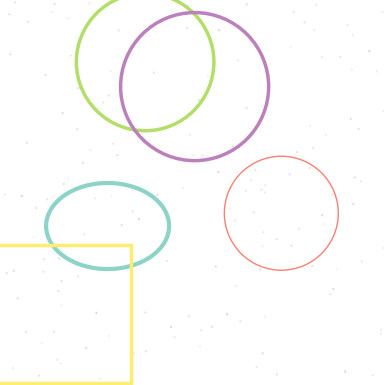[{"shape": "oval", "thickness": 3, "radius": 0.8, "center": [0.28, 0.413]}, {"shape": "circle", "thickness": 1, "radius": 0.74, "center": [0.731, 0.446]}, {"shape": "circle", "thickness": 2.5, "radius": 0.89, "center": [0.377, 0.839]}, {"shape": "circle", "thickness": 2.5, "radius": 0.96, "center": [0.506, 0.775]}, {"shape": "square", "thickness": 2.5, "radius": 0.89, "center": [0.162, 0.183]}]